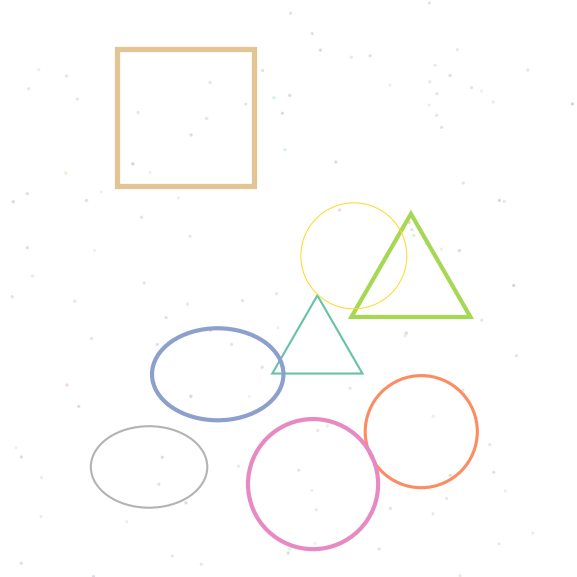[{"shape": "triangle", "thickness": 1, "radius": 0.45, "center": [0.55, 0.397]}, {"shape": "circle", "thickness": 1.5, "radius": 0.49, "center": [0.729, 0.252]}, {"shape": "oval", "thickness": 2, "radius": 0.57, "center": [0.377, 0.351]}, {"shape": "circle", "thickness": 2, "radius": 0.56, "center": [0.542, 0.161]}, {"shape": "triangle", "thickness": 2, "radius": 0.6, "center": [0.712, 0.51]}, {"shape": "circle", "thickness": 0.5, "radius": 0.46, "center": [0.613, 0.556]}, {"shape": "square", "thickness": 2.5, "radius": 0.59, "center": [0.321, 0.795]}, {"shape": "oval", "thickness": 1, "radius": 0.5, "center": [0.258, 0.191]}]